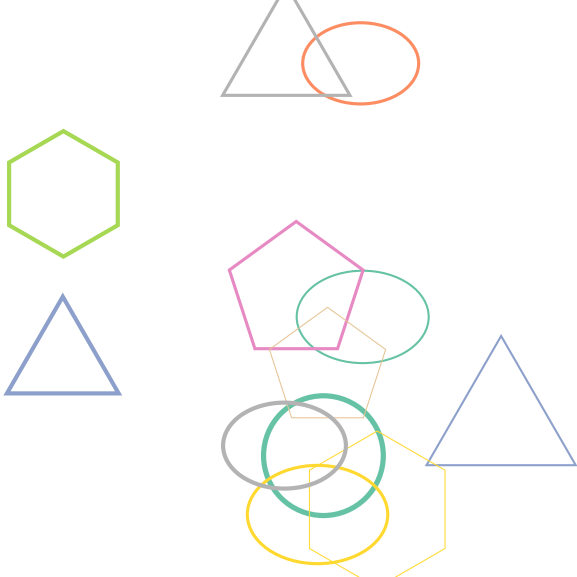[{"shape": "circle", "thickness": 2.5, "radius": 0.52, "center": [0.56, 0.21]}, {"shape": "oval", "thickness": 1, "radius": 0.57, "center": [0.628, 0.45]}, {"shape": "oval", "thickness": 1.5, "radius": 0.5, "center": [0.625, 0.889]}, {"shape": "triangle", "thickness": 2, "radius": 0.56, "center": [0.109, 0.374]}, {"shape": "triangle", "thickness": 1, "radius": 0.75, "center": [0.868, 0.268]}, {"shape": "pentagon", "thickness": 1.5, "radius": 0.61, "center": [0.513, 0.494]}, {"shape": "hexagon", "thickness": 2, "radius": 0.54, "center": [0.11, 0.663]}, {"shape": "oval", "thickness": 1.5, "radius": 0.61, "center": [0.55, 0.108]}, {"shape": "hexagon", "thickness": 0.5, "radius": 0.68, "center": [0.653, 0.117]}, {"shape": "pentagon", "thickness": 0.5, "radius": 0.53, "center": [0.567, 0.361]}, {"shape": "oval", "thickness": 2, "radius": 0.53, "center": [0.493, 0.228]}, {"shape": "triangle", "thickness": 1.5, "radius": 0.64, "center": [0.496, 0.898]}]